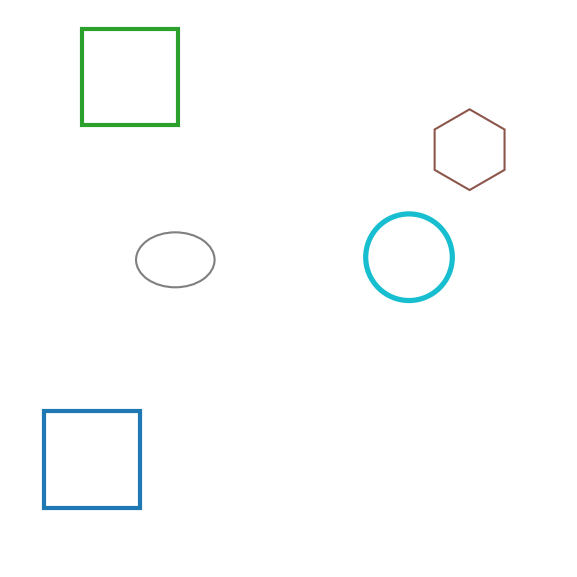[{"shape": "square", "thickness": 2, "radius": 0.42, "center": [0.159, 0.204]}, {"shape": "square", "thickness": 2, "radius": 0.42, "center": [0.225, 0.865]}, {"shape": "hexagon", "thickness": 1, "radius": 0.35, "center": [0.813, 0.74]}, {"shape": "oval", "thickness": 1, "radius": 0.34, "center": [0.304, 0.549]}, {"shape": "circle", "thickness": 2.5, "radius": 0.37, "center": [0.708, 0.554]}]